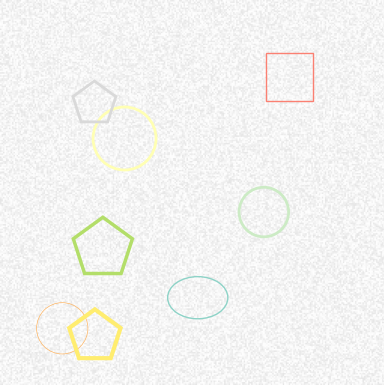[{"shape": "oval", "thickness": 1, "radius": 0.39, "center": [0.514, 0.227]}, {"shape": "circle", "thickness": 2, "radius": 0.41, "center": [0.323, 0.64]}, {"shape": "square", "thickness": 1, "radius": 0.31, "center": [0.752, 0.8]}, {"shape": "circle", "thickness": 0.5, "radius": 0.33, "center": [0.162, 0.147]}, {"shape": "pentagon", "thickness": 2.5, "radius": 0.4, "center": [0.267, 0.355]}, {"shape": "pentagon", "thickness": 2, "radius": 0.29, "center": [0.245, 0.731]}, {"shape": "circle", "thickness": 2, "radius": 0.32, "center": [0.685, 0.449]}, {"shape": "pentagon", "thickness": 3, "radius": 0.35, "center": [0.246, 0.126]}]